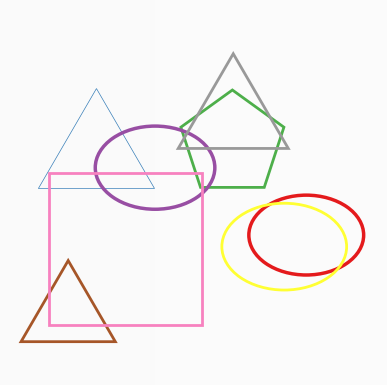[{"shape": "oval", "thickness": 2.5, "radius": 0.74, "center": [0.79, 0.389]}, {"shape": "triangle", "thickness": 0.5, "radius": 0.87, "center": [0.249, 0.597]}, {"shape": "pentagon", "thickness": 2, "radius": 0.7, "center": [0.6, 0.626]}, {"shape": "oval", "thickness": 2.5, "radius": 0.77, "center": [0.4, 0.564]}, {"shape": "oval", "thickness": 2, "radius": 0.81, "center": [0.734, 0.359]}, {"shape": "triangle", "thickness": 2, "radius": 0.7, "center": [0.176, 0.183]}, {"shape": "square", "thickness": 2, "radius": 0.99, "center": [0.324, 0.354]}, {"shape": "triangle", "thickness": 2, "radius": 0.82, "center": [0.602, 0.696]}]